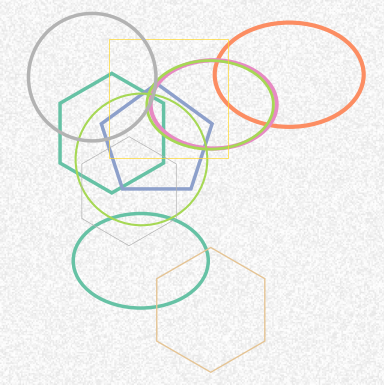[{"shape": "oval", "thickness": 2.5, "radius": 0.88, "center": [0.366, 0.323]}, {"shape": "hexagon", "thickness": 2.5, "radius": 0.78, "center": [0.29, 0.654]}, {"shape": "oval", "thickness": 3, "radius": 0.97, "center": [0.751, 0.806]}, {"shape": "pentagon", "thickness": 2.5, "radius": 0.76, "center": [0.407, 0.632]}, {"shape": "oval", "thickness": 3, "radius": 0.82, "center": [0.555, 0.729]}, {"shape": "circle", "thickness": 1.5, "radius": 0.85, "center": [0.367, 0.586]}, {"shape": "oval", "thickness": 2, "radius": 0.82, "center": [0.546, 0.728]}, {"shape": "square", "thickness": 0.5, "radius": 0.77, "center": [0.437, 0.744]}, {"shape": "hexagon", "thickness": 1, "radius": 0.81, "center": [0.547, 0.195]}, {"shape": "circle", "thickness": 2.5, "radius": 0.83, "center": [0.24, 0.8]}, {"shape": "hexagon", "thickness": 0.5, "radius": 0.71, "center": [0.335, 0.503]}]